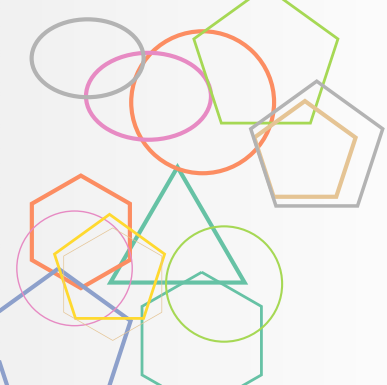[{"shape": "hexagon", "thickness": 2, "radius": 0.89, "center": [0.521, 0.115]}, {"shape": "triangle", "thickness": 3, "radius": 1.0, "center": [0.458, 0.366]}, {"shape": "hexagon", "thickness": 3, "radius": 0.73, "center": [0.209, 0.398]}, {"shape": "circle", "thickness": 3, "radius": 0.92, "center": [0.523, 0.734]}, {"shape": "pentagon", "thickness": 3, "radius": 0.98, "center": [0.15, 0.106]}, {"shape": "oval", "thickness": 3, "radius": 0.81, "center": [0.383, 0.75]}, {"shape": "circle", "thickness": 1, "radius": 0.74, "center": [0.192, 0.303]}, {"shape": "circle", "thickness": 1.5, "radius": 0.75, "center": [0.578, 0.262]}, {"shape": "pentagon", "thickness": 2, "radius": 0.98, "center": [0.686, 0.838]}, {"shape": "pentagon", "thickness": 2, "radius": 0.75, "center": [0.283, 0.294]}, {"shape": "hexagon", "thickness": 0.5, "radius": 0.73, "center": [0.291, 0.262]}, {"shape": "pentagon", "thickness": 3, "radius": 0.69, "center": [0.787, 0.6]}, {"shape": "oval", "thickness": 3, "radius": 0.72, "center": [0.226, 0.849]}, {"shape": "pentagon", "thickness": 2.5, "radius": 0.9, "center": [0.817, 0.61]}]